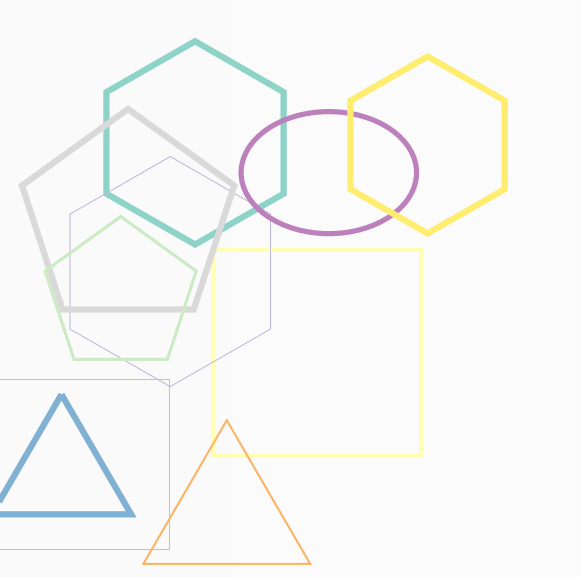[{"shape": "hexagon", "thickness": 3, "radius": 0.88, "center": [0.336, 0.752]}, {"shape": "square", "thickness": 2, "radius": 0.89, "center": [0.545, 0.388]}, {"shape": "hexagon", "thickness": 0.5, "radius": 1.0, "center": [0.293, 0.529]}, {"shape": "triangle", "thickness": 3, "radius": 0.69, "center": [0.106, 0.178]}, {"shape": "triangle", "thickness": 1, "radius": 0.83, "center": [0.39, 0.106]}, {"shape": "square", "thickness": 0.5, "radius": 0.74, "center": [0.142, 0.196]}, {"shape": "pentagon", "thickness": 3, "radius": 0.96, "center": [0.22, 0.619]}, {"shape": "oval", "thickness": 2.5, "radius": 0.75, "center": [0.566, 0.7]}, {"shape": "pentagon", "thickness": 1.5, "radius": 0.68, "center": [0.208, 0.487]}, {"shape": "hexagon", "thickness": 3, "radius": 0.77, "center": [0.736, 0.748]}]